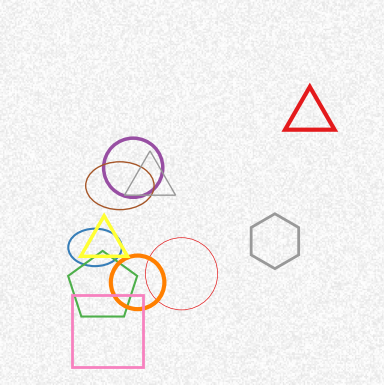[{"shape": "triangle", "thickness": 3, "radius": 0.37, "center": [0.805, 0.7]}, {"shape": "circle", "thickness": 0.5, "radius": 0.47, "center": [0.472, 0.289]}, {"shape": "oval", "thickness": 1.5, "radius": 0.35, "center": [0.247, 0.357]}, {"shape": "pentagon", "thickness": 1.5, "radius": 0.47, "center": [0.267, 0.254]}, {"shape": "circle", "thickness": 2.5, "radius": 0.38, "center": [0.346, 0.564]}, {"shape": "circle", "thickness": 3, "radius": 0.35, "center": [0.357, 0.267]}, {"shape": "triangle", "thickness": 2.5, "radius": 0.35, "center": [0.27, 0.369]}, {"shape": "oval", "thickness": 1, "radius": 0.44, "center": [0.311, 0.518]}, {"shape": "square", "thickness": 2, "radius": 0.47, "center": [0.279, 0.139]}, {"shape": "triangle", "thickness": 1, "radius": 0.38, "center": [0.39, 0.531]}, {"shape": "hexagon", "thickness": 2, "radius": 0.36, "center": [0.714, 0.373]}]